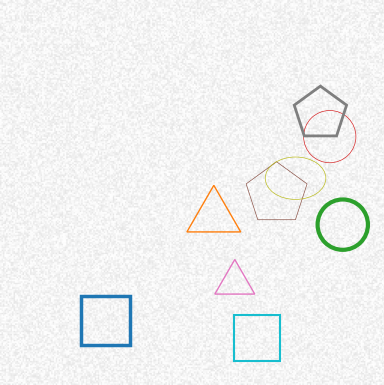[{"shape": "square", "thickness": 2.5, "radius": 0.32, "center": [0.273, 0.167]}, {"shape": "triangle", "thickness": 1, "radius": 0.4, "center": [0.555, 0.438]}, {"shape": "circle", "thickness": 3, "radius": 0.33, "center": [0.89, 0.416]}, {"shape": "circle", "thickness": 0.5, "radius": 0.34, "center": [0.857, 0.645]}, {"shape": "pentagon", "thickness": 0.5, "radius": 0.42, "center": [0.718, 0.497]}, {"shape": "triangle", "thickness": 1, "radius": 0.3, "center": [0.61, 0.266]}, {"shape": "pentagon", "thickness": 2, "radius": 0.36, "center": [0.832, 0.705]}, {"shape": "oval", "thickness": 0.5, "radius": 0.39, "center": [0.768, 0.537]}, {"shape": "square", "thickness": 1.5, "radius": 0.3, "center": [0.667, 0.122]}]